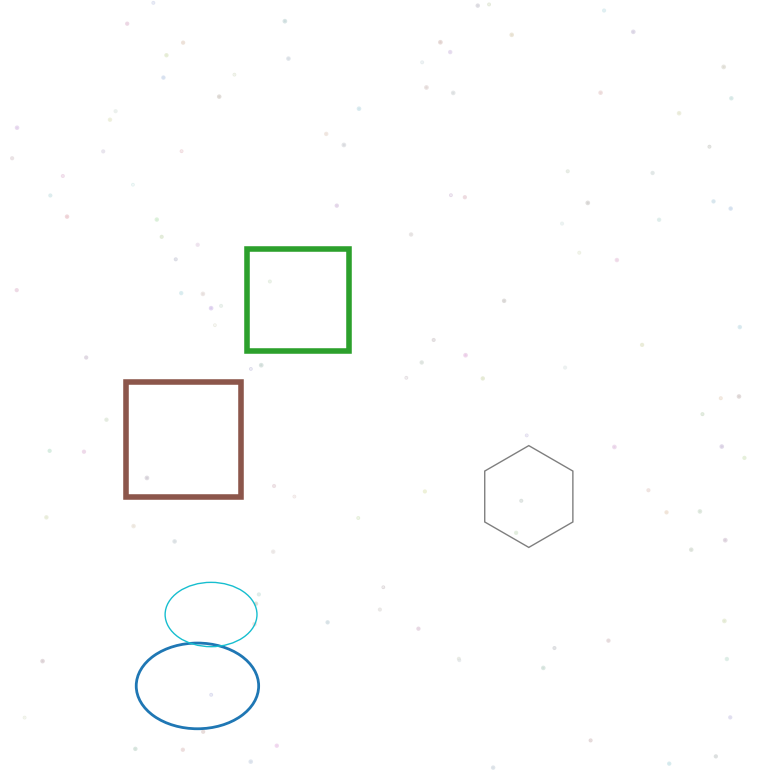[{"shape": "oval", "thickness": 1, "radius": 0.4, "center": [0.256, 0.109]}, {"shape": "square", "thickness": 2, "radius": 0.33, "center": [0.387, 0.611]}, {"shape": "square", "thickness": 2, "radius": 0.37, "center": [0.239, 0.429]}, {"shape": "hexagon", "thickness": 0.5, "radius": 0.33, "center": [0.687, 0.355]}, {"shape": "oval", "thickness": 0.5, "radius": 0.3, "center": [0.274, 0.202]}]